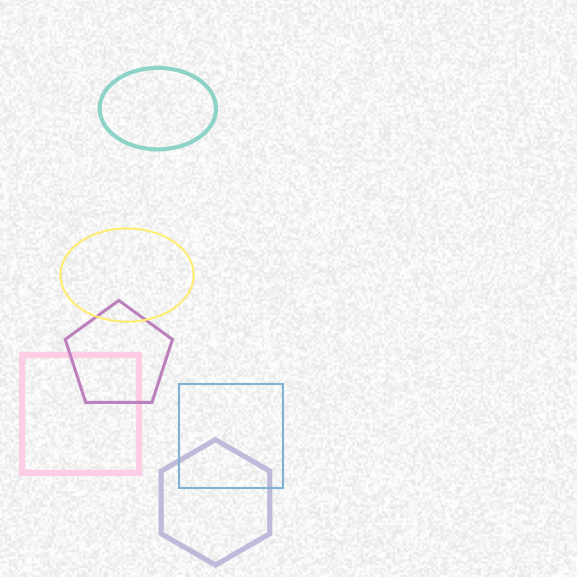[{"shape": "oval", "thickness": 2, "radius": 0.5, "center": [0.273, 0.811]}, {"shape": "hexagon", "thickness": 2.5, "radius": 0.54, "center": [0.373, 0.129]}, {"shape": "square", "thickness": 1, "radius": 0.45, "center": [0.4, 0.244]}, {"shape": "square", "thickness": 3, "radius": 0.51, "center": [0.14, 0.282]}, {"shape": "pentagon", "thickness": 1.5, "radius": 0.49, "center": [0.206, 0.381]}, {"shape": "oval", "thickness": 1, "radius": 0.58, "center": [0.22, 0.523]}]